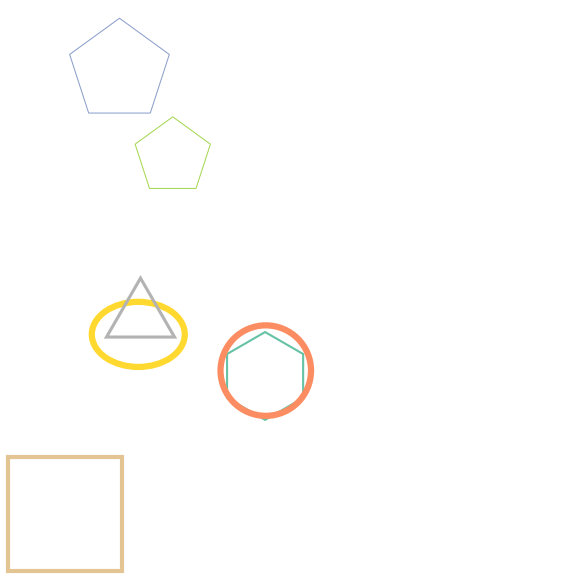[{"shape": "hexagon", "thickness": 1, "radius": 0.38, "center": [0.459, 0.348]}, {"shape": "circle", "thickness": 3, "radius": 0.39, "center": [0.46, 0.357]}, {"shape": "pentagon", "thickness": 0.5, "radius": 0.45, "center": [0.207, 0.877]}, {"shape": "pentagon", "thickness": 0.5, "radius": 0.34, "center": [0.299, 0.728]}, {"shape": "oval", "thickness": 3, "radius": 0.4, "center": [0.239, 0.42]}, {"shape": "square", "thickness": 2, "radius": 0.49, "center": [0.112, 0.109]}, {"shape": "triangle", "thickness": 1.5, "radius": 0.34, "center": [0.243, 0.449]}]